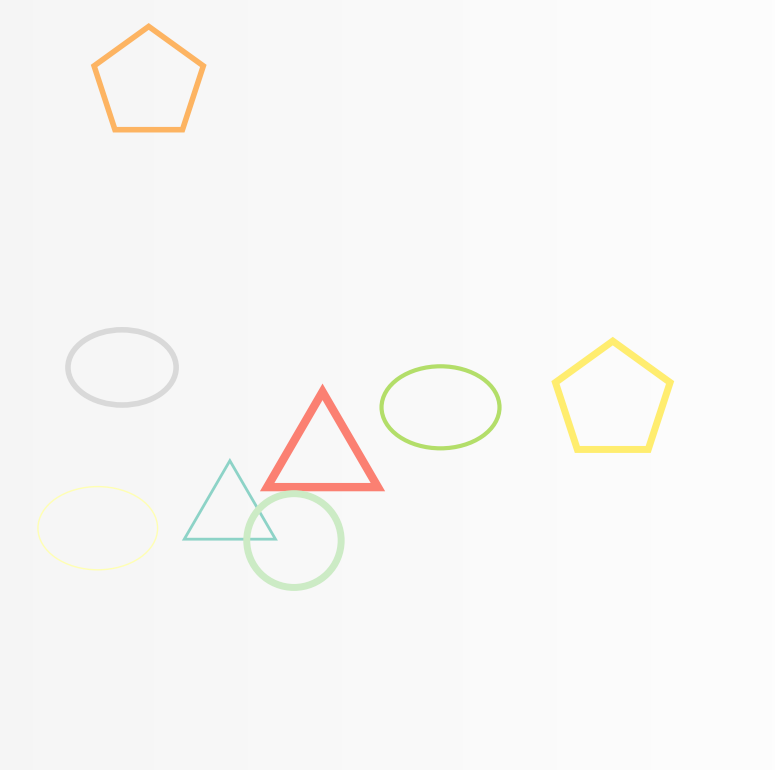[{"shape": "triangle", "thickness": 1, "radius": 0.34, "center": [0.297, 0.334]}, {"shape": "oval", "thickness": 0.5, "radius": 0.39, "center": [0.126, 0.314]}, {"shape": "triangle", "thickness": 3, "radius": 0.41, "center": [0.416, 0.409]}, {"shape": "pentagon", "thickness": 2, "radius": 0.37, "center": [0.192, 0.892]}, {"shape": "oval", "thickness": 1.5, "radius": 0.38, "center": [0.568, 0.471]}, {"shape": "oval", "thickness": 2, "radius": 0.35, "center": [0.157, 0.523]}, {"shape": "circle", "thickness": 2.5, "radius": 0.3, "center": [0.379, 0.298]}, {"shape": "pentagon", "thickness": 2.5, "radius": 0.39, "center": [0.791, 0.479]}]